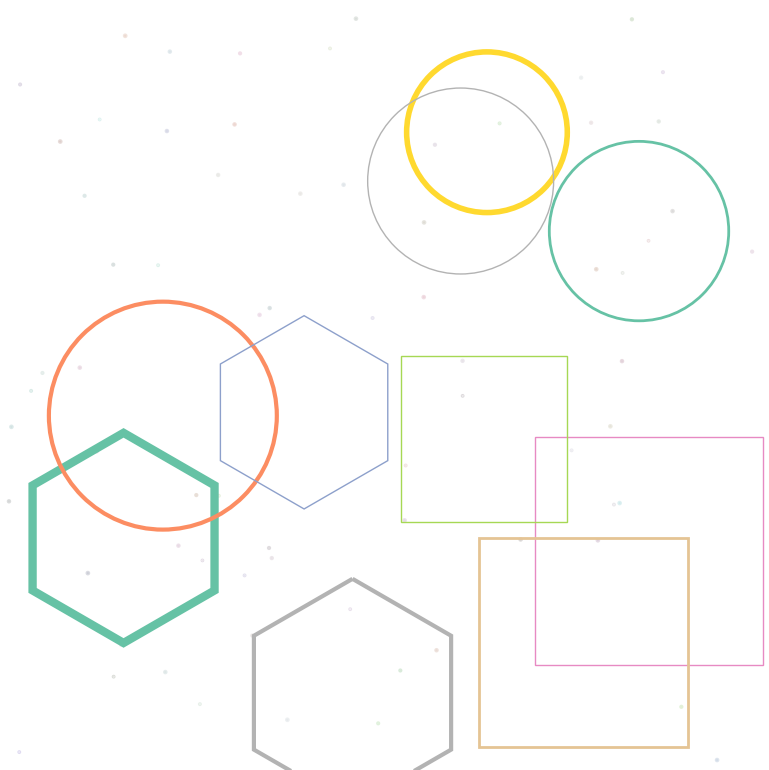[{"shape": "circle", "thickness": 1, "radius": 0.58, "center": [0.83, 0.7]}, {"shape": "hexagon", "thickness": 3, "radius": 0.68, "center": [0.16, 0.301]}, {"shape": "circle", "thickness": 1.5, "radius": 0.74, "center": [0.211, 0.46]}, {"shape": "hexagon", "thickness": 0.5, "radius": 0.63, "center": [0.395, 0.465]}, {"shape": "square", "thickness": 0.5, "radius": 0.74, "center": [0.843, 0.285]}, {"shape": "square", "thickness": 0.5, "radius": 0.54, "center": [0.629, 0.43]}, {"shape": "circle", "thickness": 2, "radius": 0.52, "center": [0.632, 0.828]}, {"shape": "square", "thickness": 1, "radius": 0.68, "center": [0.758, 0.166]}, {"shape": "circle", "thickness": 0.5, "radius": 0.6, "center": [0.598, 0.765]}, {"shape": "hexagon", "thickness": 1.5, "radius": 0.74, "center": [0.458, 0.1]}]